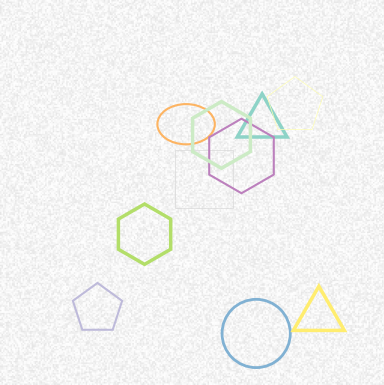[{"shape": "triangle", "thickness": 2.5, "radius": 0.37, "center": [0.681, 0.681]}, {"shape": "pentagon", "thickness": 0.5, "radius": 0.38, "center": [0.766, 0.725]}, {"shape": "pentagon", "thickness": 1.5, "radius": 0.34, "center": [0.253, 0.198]}, {"shape": "circle", "thickness": 2, "radius": 0.44, "center": [0.665, 0.134]}, {"shape": "oval", "thickness": 1.5, "radius": 0.37, "center": [0.483, 0.677]}, {"shape": "hexagon", "thickness": 2.5, "radius": 0.39, "center": [0.375, 0.392]}, {"shape": "square", "thickness": 0.5, "radius": 0.38, "center": [0.529, 0.535]}, {"shape": "hexagon", "thickness": 1.5, "radius": 0.48, "center": [0.627, 0.595]}, {"shape": "hexagon", "thickness": 2.5, "radius": 0.43, "center": [0.575, 0.65]}, {"shape": "triangle", "thickness": 2.5, "radius": 0.38, "center": [0.828, 0.18]}]